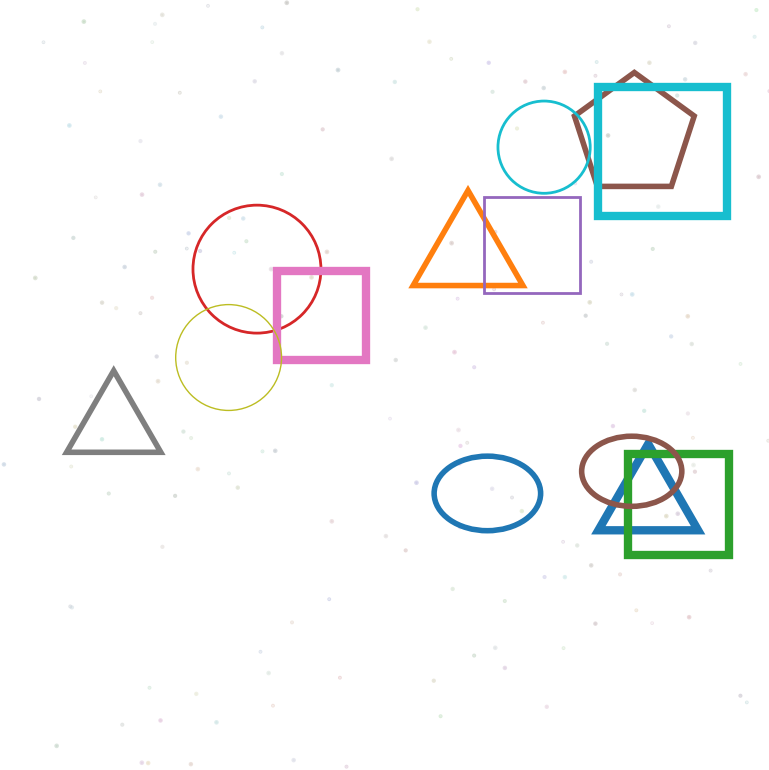[{"shape": "triangle", "thickness": 3, "radius": 0.37, "center": [0.842, 0.349]}, {"shape": "oval", "thickness": 2, "radius": 0.35, "center": [0.633, 0.359]}, {"shape": "triangle", "thickness": 2, "radius": 0.41, "center": [0.608, 0.67]}, {"shape": "square", "thickness": 3, "radius": 0.33, "center": [0.881, 0.345]}, {"shape": "circle", "thickness": 1, "radius": 0.42, "center": [0.334, 0.65]}, {"shape": "square", "thickness": 1, "radius": 0.31, "center": [0.69, 0.682]}, {"shape": "oval", "thickness": 2, "radius": 0.33, "center": [0.82, 0.388]}, {"shape": "pentagon", "thickness": 2, "radius": 0.41, "center": [0.824, 0.824]}, {"shape": "square", "thickness": 3, "radius": 0.29, "center": [0.417, 0.59]}, {"shape": "triangle", "thickness": 2, "radius": 0.35, "center": [0.148, 0.448]}, {"shape": "circle", "thickness": 0.5, "radius": 0.34, "center": [0.297, 0.536]}, {"shape": "circle", "thickness": 1, "radius": 0.3, "center": [0.707, 0.809]}, {"shape": "square", "thickness": 3, "radius": 0.42, "center": [0.861, 0.803]}]